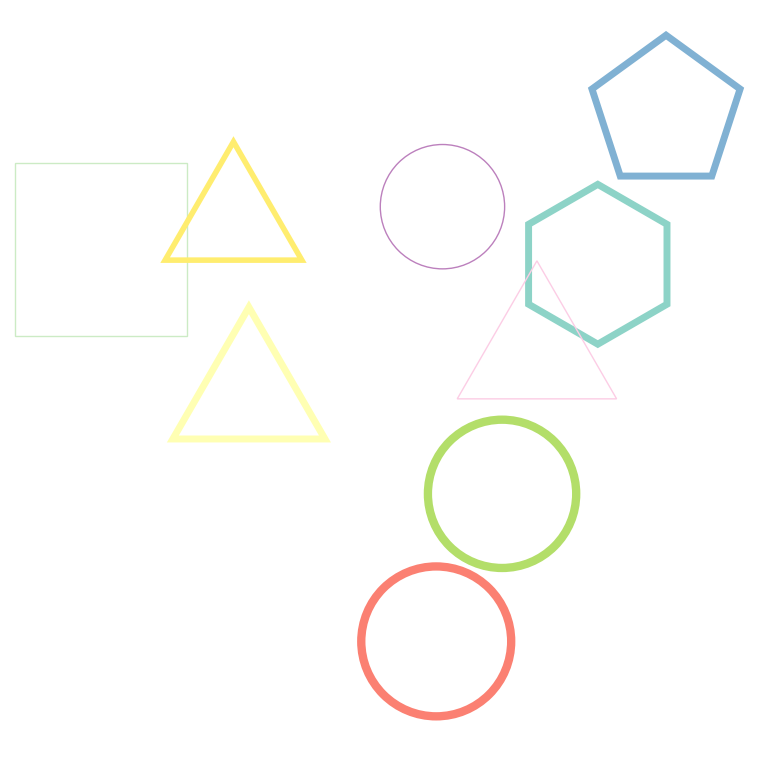[{"shape": "hexagon", "thickness": 2.5, "radius": 0.52, "center": [0.776, 0.657]}, {"shape": "triangle", "thickness": 2.5, "radius": 0.57, "center": [0.323, 0.487]}, {"shape": "circle", "thickness": 3, "radius": 0.49, "center": [0.567, 0.167]}, {"shape": "pentagon", "thickness": 2.5, "radius": 0.51, "center": [0.865, 0.853]}, {"shape": "circle", "thickness": 3, "radius": 0.48, "center": [0.652, 0.359]}, {"shape": "triangle", "thickness": 0.5, "radius": 0.6, "center": [0.697, 0.542]}, {"shape": "circle", "thickness": 0.5, "radius": 0.4, "center": [0.575, 0.732]}, {"shape": "square", "thickness": 0.5, "radius": 0.56, "center": [0.131, 0.676]}, {"shape": "triangle", "thickness": 2, "radius": 0.51, "center": [0.303, 0.713]}]